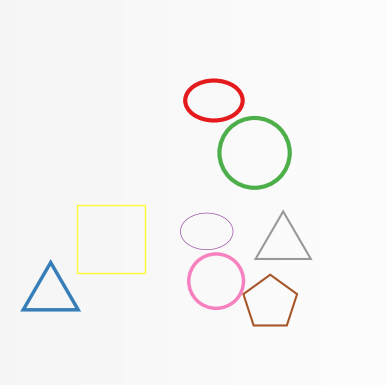[{"shape": "oval", "thickness": 3, "radius": 0.37, "center": [0.552, 0.739]}, {"shape": "triangle", "thickness": 2.5, "radius": 0.41, "center": [0.131, 0.236]}, {"shape": "circle", "thickness": 3, "radius": 0.45, "center": [0.657, 0.603]}, {"shape": "oval", "thickness": 0.5, "radius": 0.34, "center": [0.533, 0.399]}, {"shape": "square", "thickness": 1, "radius": 0.44, "center": [0.287, 0.379]}, {"shape": "pentagon", "thickness": 1.5, "radius": 0.36, "center": [0.697, 0.214]}, {"shape": "circle", "thickness": 2.5, "radius": 0.35, "center": [0.558, 0.27]}, {"shape": "triangle", "thickness": 1.5, "radius": 0.41, "center": [0.731, 0.368]}]